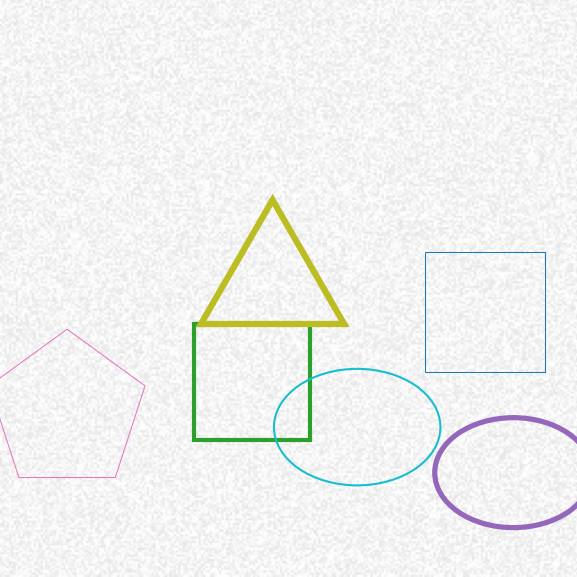[{"shape": "square", "thickness": 0.5, "radius": 0.52, "center": [0.84, 0.459]}, {"shape": "square", "thickness": 2, "radius": 0.5, "center": [0.437, 0.338]}, {"shape": "oval", "thickness": 2.5, "radius": 0.68, "center": [0.889, 0.181]}, {"shape": "pentagon", "thickness": 0.5, "radius": 0.71, "center": [0.116, 0.287]}, {"shape": "triangle", "thickness": 3, "radius": 0.72, "center": [0.472, 0.51]}, {"shape": "oval", "thickness": 1, "radius": 0.72, "center": [0.618, 0.26]}]